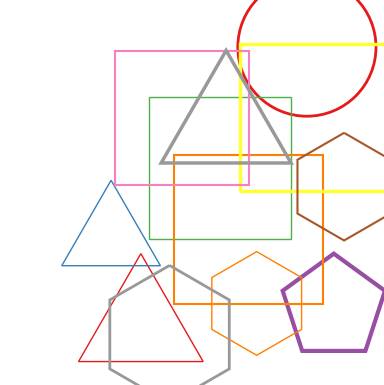[{"shape": "circle", "thickness": 2, "radius": 0.9, "center": [0.797, 0.878]}, {"shape": "triangle", "thickness": 1, "radius": 0.93, "center": [0.366, 0.154]}, {"shape": "triangle", "thickness": 1, "radius": 0.74, "center": [0.289, 0.384]}, {"shape": "square", "thickness": 1, "radius": 0.92, "center": [0.57, 0.564]}, {"shape": "pentagon", "thickness": 3, "radius": 0.7, "center": [0.867, 0.202]}, {"shape": "square", "thickness": 1.5, "radius": 0.97, "center": [0.644, 0.404]}, {"shape": "hexagon", "thickness": 1, "radius": 0.67, "center": [0.667, 0.212]}, {"shape": "square", "thickness": 2.5, "radius": 0.95, "center": [0.815, 0.695]}, {"shape": "hexagon", "thickness": 1.5, "radius": 0.7, "center": [0.894, 0.515]}, {"shape": "square", "thickness": 1.5, "radius": 0.87, "center": [0.474, 0.694]}, {"shape": "triangle", "thickness": 2.5, "radius": 0.97, "center": [0.587, 0.674]}, {"shape": "hexagon", "thickness": 2, "radius": 0.9, "center": [0.44, 0.131]}]